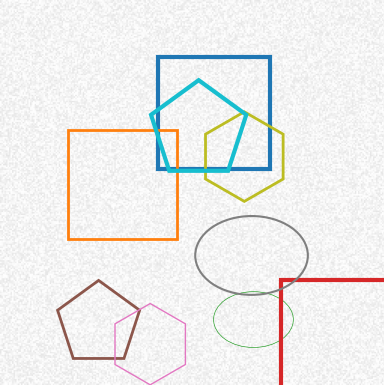[{"shape": "square", "thickness": 3, "radius": 0.73, "center": [0.555, 0.707]}, {"shape": "square", "thickness": 2, "radius": 0.71, "center": [0.317, 0.521]}, {"shape": "oval", "thickness": 0.5, "radius": 0.52, "center": [0.658, 0.17]}, {"shape": "square", "thickness": 3, "radius": 0.72, "center": [0.874, 0.128]}, {"shape": "pentagon", "thickness": 2, "radius": 0.56, "center": [0.256, 0.16]}, {"shape": "hexagon", "thickness": 1, "radius": 0.53, "center": [0.39, 0.106]}, {"shape": "oval", "thickness": 1.5, "radius": 0.73, "center": [0.653, 0.336]}, {"shape": "hexagon", "thickness": 2, "radius": 0.58, "center": [0.635, 0.593]}, {"shape": "pentagon", "thickness": 3, "radius": 0.65, "center": [0.516, 0.662]}]